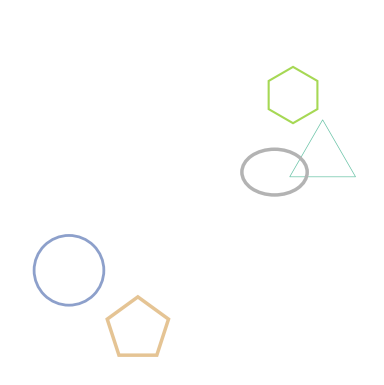[{"shape": "triangle", "thickness": 0.5, "radius": 0.49, "center": [0.838, 0.59]}, {"shape": "circle", "thickness": 2, "radius": 0.45, "center": [0.179, 0.298]}, {"shape": "hexagon", "thickness": 1.5, "radius": 0.37, "center": [0.761, 0.753]}, {"shape": "pentagon", "thickness": 2.5, "radius": 0.42, "center": [0.358, 0.145]}, {"shape": "oval", "thickness": 2.5, "radius": 0.42, "center": [0.713, 0.553]}]